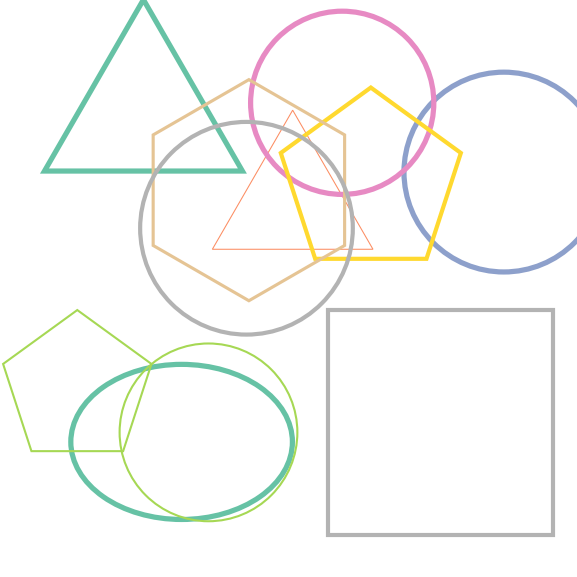[{"shape": "oval", "thickness": 2.5, "radius": 0.96, "center": [0.314, 0.234]}, {"shape": "triangle", "thickness": 2.5, "radius": 0.99, "center": [0.248, 0.802]}, {"shape": "triangle", "thickness": 0.5, "radius": 0.8, "center": [0.507, 0.648]}, {"shape": "circle", "thickness": 2.5, "radius": 0.86, "center": [0.873, 0.701]}, {"shape": "circle", "thickness": 2.5, "radius": 0.79, "center": [0.593, 0.821]}, {"shape": "circle", "thickness": 1, "radius": 0.77, "center": [0.361, 0.25]}, {"shape": "pentagon", "thickness": 1, "radius": 0.68, "center": [0.134, 0.327]}, {"shape": "pentagon", "thickness": 2, "radius": 0.82, "center": [0.642, 0.684]}, {"shape": "hexagon", "thickness": 1.5, "radius": 0.96, "center": [0.431, 0.67]}, {"shape": "square", "thickness": 2, "radius": 0.98, "center": [0.763, 0.268]}, {"shape": "circle", "thickness": 2, "radius": 0.92, "center": [0.427, 0.604]}]